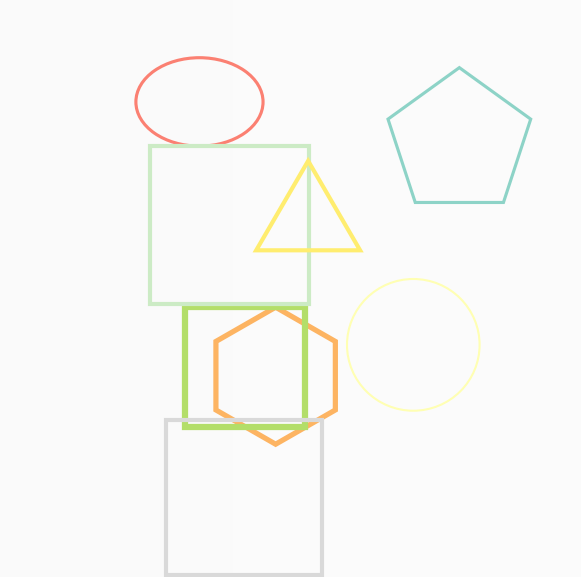[{"shape": "pentagon", "thickness": 1.5, "radius": 0.65, "center": [0.79, 0.753]}, {"shape": "circle", "thickness": 1, "radius": 0.57, "center": [0.711, 0.402]}, {"shape": "oval", "thickness": 1.5, "radius": 0.55, "center": [0.343, 0.823]}, {"shape": "hexagon", "thickness": 2.5, "radius": 0.59, "center": [0.474, 0.349]}, {"shape": "square", "thickness": 3, "radius": 0.52, "center": [0.422, 0.364]}, {"shape": "square", "thickness": 2, "radius": 0.67, "center": [0.42, 0.137]}, {"shape": "square", "thickness": 2, "radius": 0.68, "center": [0.395, 0.61]}, {"shape": "triangle", "thickness": 2, "radius": 0.52, "center": [0.53, 0.617]}]